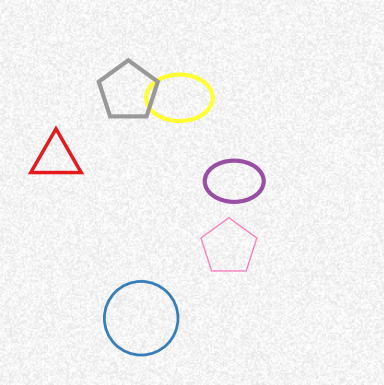[{"shape": "triangle", "thickness": 2.5, "radius": 0.38, "center": [0.145, 0.59]}, {"shape": "circle", "thickness": 2, "radius": 0.48, "center": [0.367, 0.173]}, {"shape": "oval", "thickness": 3, "radius": 0.38, "center": [0.608, 0.529]}, {"shape": "oval", "thickness": 3, "radius": 0.43, "center": [0.466, 0.746]}, {"shape": "pentagon", "thickness": 1, "radius": 0.38, "center": [0.595, 0.358]}, {"shape": "pentagon", "thickness": 3, "radius": 0.4, "center": [0.333, 0.763]}]